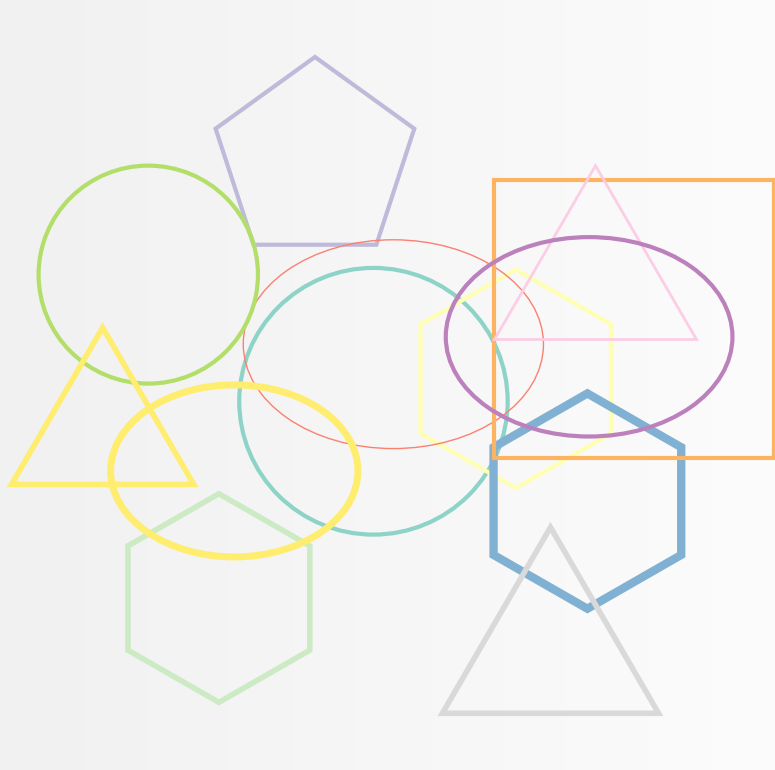[{"shape": "circle", "thickness": 1.5, "radius": 0.87, "center": [0.482, 0.479]}, {"shape": "hexagon", "thickness": 1.5, "radius": 0.71, "center": [0.665, 0.508]}, {"shape": "pentagon", "thickness": 1.5, "radius": 0.67, "center": [0.406, 0.791]}, {"shape": "oval", "thickness": 0.5, "radius": 0.97, "center": [0.508, 0.553]}, {"shape": "hexagon", "thickness": 3, "radius": 0.7, "center": [0.758, 0.349]}, {"shape": "square", "thickness": 1.5, "radius": 0.9, "center": [0.818, 0.586]}, {"shape": "circle", "thickness": 1.5, "radius": 0.71, "center": [0.191, 0.643]}, {"shape": "triangle", "thickness": 1, "radius": 0.75, "center": [0.768, 0.634]}, {"shape": "triangle", "thickness": 2, "radius": 0.81, "center": [0.71, 0.154]}, {"shape": "oval", "thickness": 1.5, "radius": 0.92, "center": [0.76, 0.563]}, {"shape": "hexagon", "thickness": 2, "radius": 0.68, "center": [0.282, 0.223]}, {"shape": "triangle", "thickness": 2, "radius": 0.68, "center": [0.132, 0.439]}, {"shape": "oval", "thickness": 2.5, "radius": 0.8, "center": [0.302, 0.388]}]